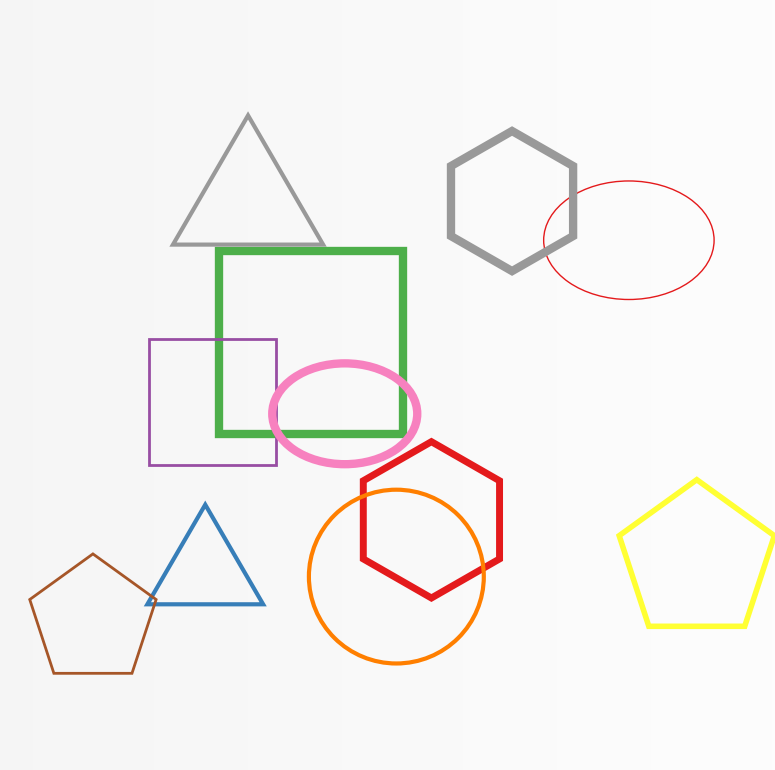[{"shape": "hexagon", "thickness": 2.5, "radius": 0.51, "center": [0.557, 0.325]}, {"shape": "oval", "thickness": 0.5, "radius": 0.55, "center": [0.811, 0.688]}, {"shape": "triangle", "thickness": 1.5, "radius": 0.43, "center": [0.265, 0.258]}, {"shape": "square", "thickness": 3, "radius": 0.59, "center": [0.401, 0.556]}, {"shape": "square", "thickness": 1, "radius": 0.41, "center": [0.274, 0.478]}, {"shape": "circle", "thickness": 1.5, "radius": 0.56, "center": [0.511, 0.251]}, {"shape": "pentagon", "thickness": 2, "radius": 0.53, "center": [0.899, 0.272]}, {"shape": "pentagon", "thickness": 1, "radius": 0.43, "center": [0.12, 0.195]}, {"shape": "oval", "thickness": 3, "radius": 0.47, "center": [0.445, 0.463]}, {"shape": "hexagon", "thickness": 3, "radius": 0.45, "center": [0.661, 0.739]}, {"shape": "triangle", "thickness": 1.5, "radius": 0.56, "center": [0.32, 0.738]}]